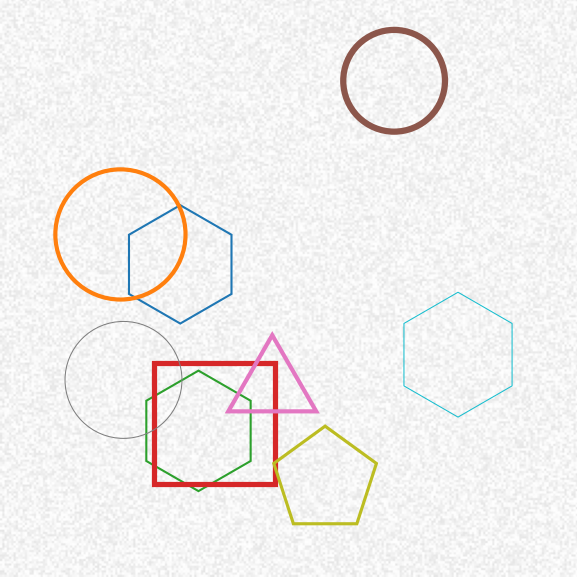[{"shape": "hexagon", "thickness": 1, "radius": 0.51, "center": [0.312, 0.541]}, {"shape": "circle", "thickness": 2, "radius": 0.56, "center": [0.209, 0.593]}, {"shape": "hexagon", "thickness": 1, "radius": 0.52, "center": [0.344, 0.253]}, {"shape": "square", "thickness": 2.5, "radius": 0.52, "center": [0.372, 0.266]}, {"shape": "circle", "thickness": 3, "radius": 0.44, "center": [0.682, 0.859]}, {"shape": "triangle", "thickness": 2, "radius": 0.44, "center": [0.471, 0.331]}, {"shape": "circle", "thickness": 0.5, "radius": 0.51, "center": [0.214, 0.341]}, {"shape": "pentagon", "thickness": 1.5, "radius": 0.47, "center": [0.563, 0.168]}, {"shape": "hexagon", "thickness": 0.5, "radius": 0.54, "center": [0.793, 0.385]}]